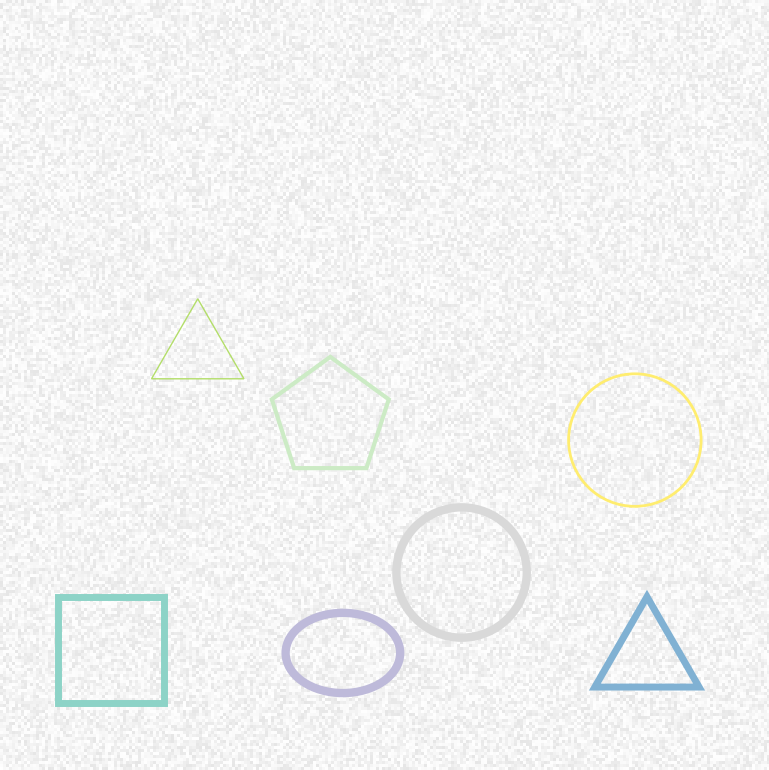[{"shape": "square", "thickness": 2.5, "radius": 0.34, "center": [0.144, 0.156]}, {"shape": "oval", "thickness": 3, "radius": 0.37, "center": [0.445, 0.152]}, {"shape": "triangle", "thickness": 2.5, "radius": 0.39, "center": [0.84, 0.147]}, {"shape": "triangle", "thickness": 0.5, "radius": 0.35, "center": [0.257, 0.543]}, {"shape": "circle", "thickness": 3, "radius": 0.42, "center": [0.599, 0.256]}, {"shape": "pentagon", "thickness": 1.5, "radius": 0.4, "center": [0.429, 0.457]}, {"shape": "circle", "thickness": 1, "radius": 0.43, "center": [0.824, 0.428]}]